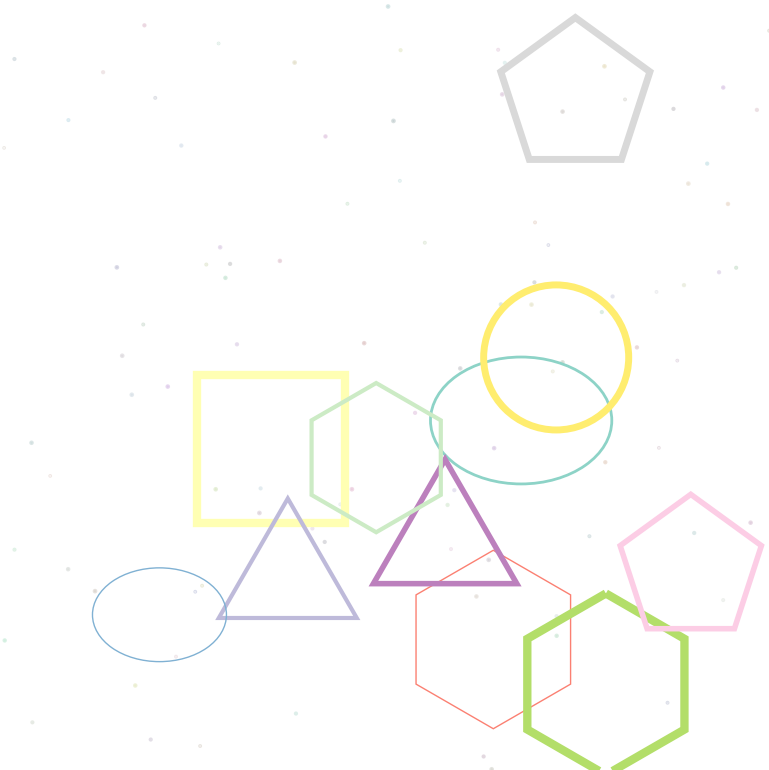[{"shape": "oval", "thickness": 1, "radius": 0.59, "center": [0.677, 0.454]}, {"shape": "square", "thickness": 3, "radius": 0.48, "center": [0.352, 0.417]}, {"shape": "triangle", "thickness": 1.5, "radius": 0.52, "center": [0.374, 0.249]}, {"shape": "hexagon", "thickness": 0.5, "radius": 0.58, "center": [0.641, 0.169]}, {"shape": "oval", "thickness": 0.5, "radius": 0.43, "center": [0.207, 0.202]}, {"shape": "hexagon", "thickness": 3, "radius": 0.59, "center": [0.787, 0.111]}, {"shape": "pentagon", "thickness": 2, "radius": 0.48, "center": [0.897, 0.262]}, {"shape": "pentagon", "thickness": 2.5, "radius": 0.51, "center": [0.747, 0.875]}, {"shape": "triangle", "thickness": 2, "radius": 0.54, "center": [0.578, 0.296]}, {"shape": "hexagon", "thickness": 1.5, "radius": 0.48, "center": [0.489, 0.406]}, {"shape": "circle", "thickness": 2.5, "radius": 0.47, "center": [0.722, 0.536]}]